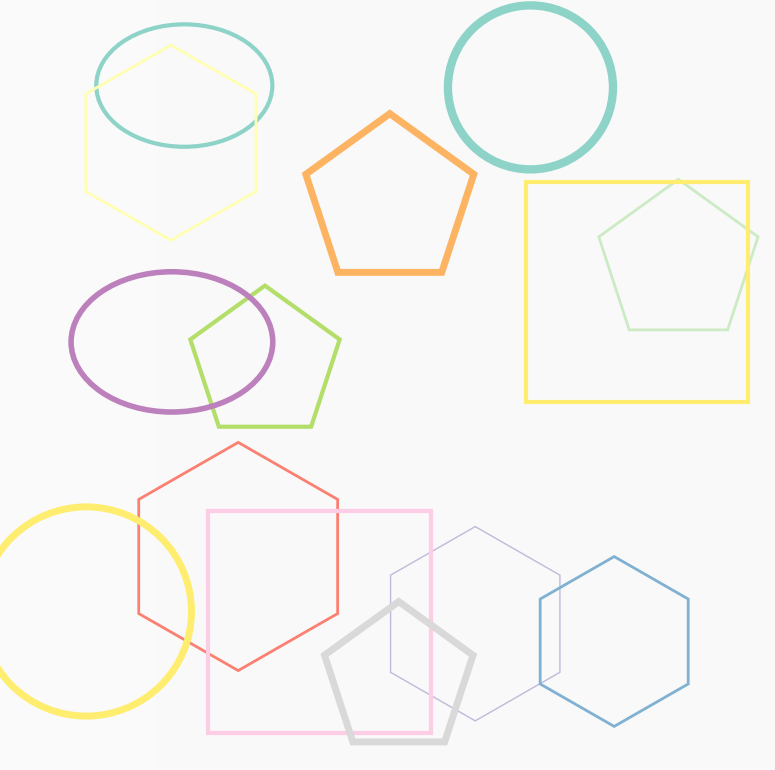[{"shape": "circle", "thickness": 3, "radius": 0.53, "center": [0.684, 0.886]}, {"shape": "oval", "thickness": 1.5, "radius": 0.57, "center": [0.238, 0.889]}, {"shape": "hexagon", "thickness": 1, "radius": 0.63, "center": [0.221, 0.815]}, {"shape": "hexagon", "thickness": 0.5, "radius": 0.63, "center": [0.613, 0.19]}, {"shape": "hexagon", "thickness": 1, "radius": 0.74, "center": [0.307, 0.277]}, {"shape": "hexagon", "thickness": 1, "radius": 0.55, "center": [0.793, 0.167]}, {"shape": "pentagon", "thickness": 2.5, "radius": 0.57, "center": [0.503, 0.738]}, {"shape": "pentagon", "thickness": 1.5, "radius": 0.51, "center": [0.342, 0.528]}, {"shape": "square", "thickness": 1.5, "radius": 0.72, "center": [0.412, 0.192]}, {"shape": "pentagon", "thickness": 2.5, "radius": 0.5, "center": [0.515, 0.118]}, {"shape": "oval", "thickness": 2, "radius": 0.65, "center": [0.222, 0.556]}, {"shape": "pentagon", "thickness": 1, "radius": 0.54, "center": [0.875, 0.659]}, {"shape": "square", "thickness": 1.5, "radius": 0.72, "center": [0.822, 0.621]}, {"shape": "circle", "thickness": 2.5, "radius": 0.68, "center": [0.111, 0.206]}]